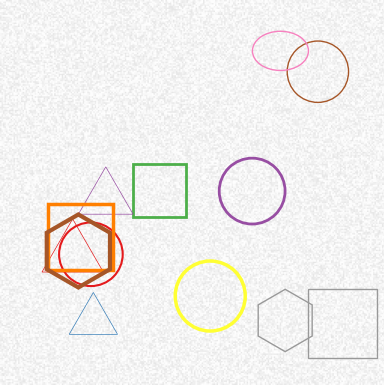[{"shape": "triangle", "thickness": 0.5, "radius": 0.46, "center": [0.189, 0.339]}, {"shape": "circle", "thickness": 1.5, "radius": 0.41, "center": [0.236, 0.34]}, {"shape": "triangle", "thickness": 0.5, "radius": 0.36, "center": [0.242, 0.168]}, {"shape": "square", "thickness": 2, "radius": 0.35, "center": [0.414, 0.505]}, {"shape": "circle", "thickness": 2, "radius": 0.43, "center": [0.655, 0.504]}, {"shape": "triangle", "thickness": 0.5, "radius": 0.41, "center": [0.275, 0.485]}, {"shape": "square", "thickness": 2.5, "radius": 0.42, "center": [0.209, 0.385]}, {"shape": "circle", "thickness": 2.5, "radius": 0.45, "center": [0.546, 0.231]}, {"shape": "circle", "thickness": 1, "radius": 0.4, "center": [0.826, 0.814]}, {"shape": "hexagon", "thickness": 3, "radius": 0.47, "center": [0.204, 0.348]}, {"shape": "oval", "thickness": 1, "radius": 0.36, "center": [0.728, 0.868]}, {"shape": "hexagon", "thickness": 1, "radius": 0.4, "center": [0.741, 0.168]}, {"shape": "square", "thickness": 1, "radius": 0.45, "center": [0.89, 0.159]}]